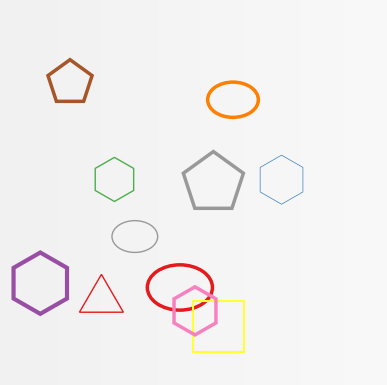[{"shape": "triangle", "thickness": 1, "radius": 0.33, "center": [0.262, 0.222]}, {"shape": "oval", "thickness": 2.5, "radius": 0.42, "center": [0.464, 0.253]}, {"shape": "hexagon", "thickness": 0.5, "radius": 0.32, "center": [0.727, 0.533]}, {"shape": "hexagon", "thickness": 1, "radius": 0.29, "center": [0.295, 0.534]}, {"shape": "hexagon", "thickness": 3, "radius": 0.4, "center": [0.104, 0.264]}, {"shape": "oval", "thickness": 2.5, "radius": 0.33, "center": [0.601, 0.741]}, {"shape": "square", "thickness": 1.5, "radius": 0.33, "center": [0.564, 0.151]}, {"shape": "pentagon", "thickness": 2.5, "radius": 0.3, "center": [0.181, 0.785]}, {"shape": "hexagon", "thickness": 2.5, "radius": 0.31, "center": [0.503, 0.193]}, {"shape": "pentagon", "thickness": 2.5, "radius": 0.41, "center": [0.551, 0.525]}, {"shape": "oval", "thickness": 1, "radius": 0.29, "center": [0.348, 0.386]}]